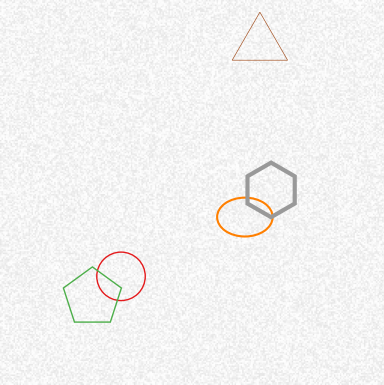[{"shape": "circle", "thickness": 1, "radius": 0.31, "center": [0.314, 0.282]}, {"shape": "pentagon", "thickness": 1, "radius": 0.4, "center": [0.24, 0.227]}, {"shape": "oval", "thickness": 1.5, "radius": 0.36, "center": [0.636, 0.436]}, {"shape": "triangle", "thickness": 0.5, "radius": 0.42, "center": [0.675, 0.885]}, {"shape": "hexagon", "thickness": 3, "radius": 0.35, "center": [0.704, 0.507]}]